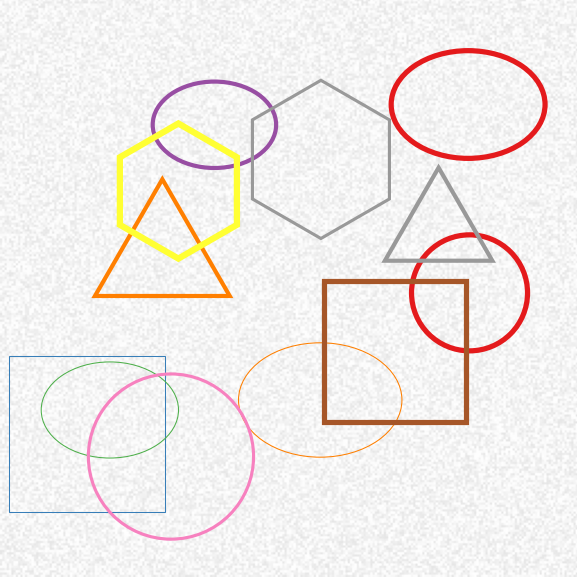[{"shape": "oval", "thickness": 2.5, "radius": 0.67, "center": [0.811, 0.818]}, {"shape": "circle", "thickness": 2.5, "radius": 0.5, "center": [0.813, 0.492]}, {"shape": "square", "thickness": 0.5, "radius": 0.68, "center": [0.151, 0.248]}, {"shape": "oval", "thickness": 0.5, "radius": 0.59, "center": [0.19, 0.289]}, {"shape": "oval", "thickness": 2, "radius": 0.53, "center": [0.371, 0.783]}, {"shape": "oval", "thickness": 0.5, "radius": 0.71, "center": [0.554, 0.307]}, {"shape": "triangle", "thickness": 2, "radius": 0.67, "center": [0.281, 0.554]}, {"shape": "hexagon", "thickness": 3, "radius": 0.59, "center": [0.309, 0.668]}, {"shape": "square", "thickness": 2.5, "radius": 0.61, "center": [0.684, 0.39]}, {"shape": "circle", "thickness": 1.5, "radius": 0.72, "center": [0.296, 0.209]}, {"shape": "triangle", "thickness": 2, "radius": 0.54, "center": [0.759, 0.601]}, {"shape": "hexagon", "thickness": 1.5, "radius": 0.68, "center": [0.556, 0.723]}]